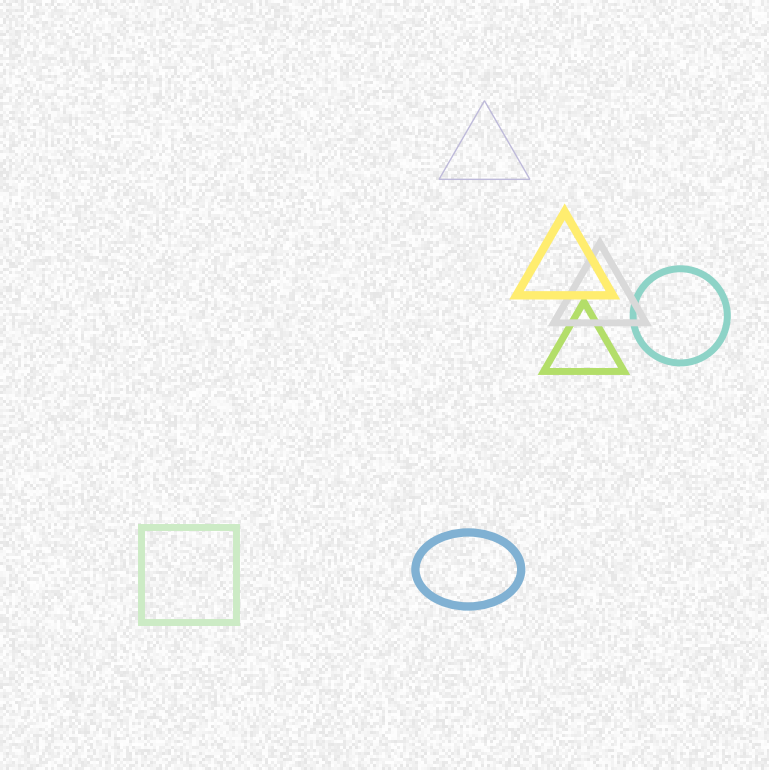[{"shape": "circle", "thickness": 2.5, "radius": 0.31, "center": [0.883, 0.59]}, {"shape": "triangle", "thickness": 0.5, "radius": 0.34, "center": [0.629, 0.801]}, {"shape": "oval", "thickness": 3, "radius": 0.34, "center": [0.608, 0.26]}, {"shape": "triangle", "thickness": 2.5, "radius": 0.3, "center": [0.758, 0.548]}, {"shape": "triangle", "thickness": 2.5, "radius": 0.35, "center": [0.779, 0.615]}, {"shape": "square", "thickness": 2.5, "radius": 0.31, "center": [0.245, 0.254]}, {"shape": "triangle", "thickness": 3, "radius": 0.36, "center": [0.733, 0.653]}]